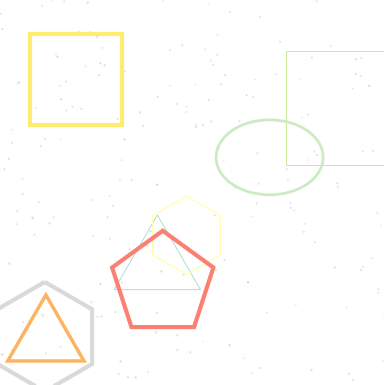[{"shape": "triangle", "thickness": 0.5, "radius": 0.65, "center": [0.409, 0.312]}, {"shape": "hexagon", "thickness": 1, "radius": 0.51, "center": [0.484, 0.389]}, {"shape": "pentagon", "thickness": 3, "radius": 0.69, "center": [0.423, 0.262]}, {"shape": "triangle", "thickness": 2.5, "radius": 0.57, "center": [0.119, 0.12]}, {"shape": "square", "thickness": 0.5, "radius": 0.74, "center": [0.89, 0.719]}, {"shape": "hexagon", "thickness": 3, "radius": 0.71, "center": [0.116, 0.126]}, {"shape": "oval", "thickness": 2, "radius": 0.7, "center": [0.7, 0.591]}, {"shape": "square", "thickness": 3, "radius": 0.59, "center": [0.197, 0.794]}]